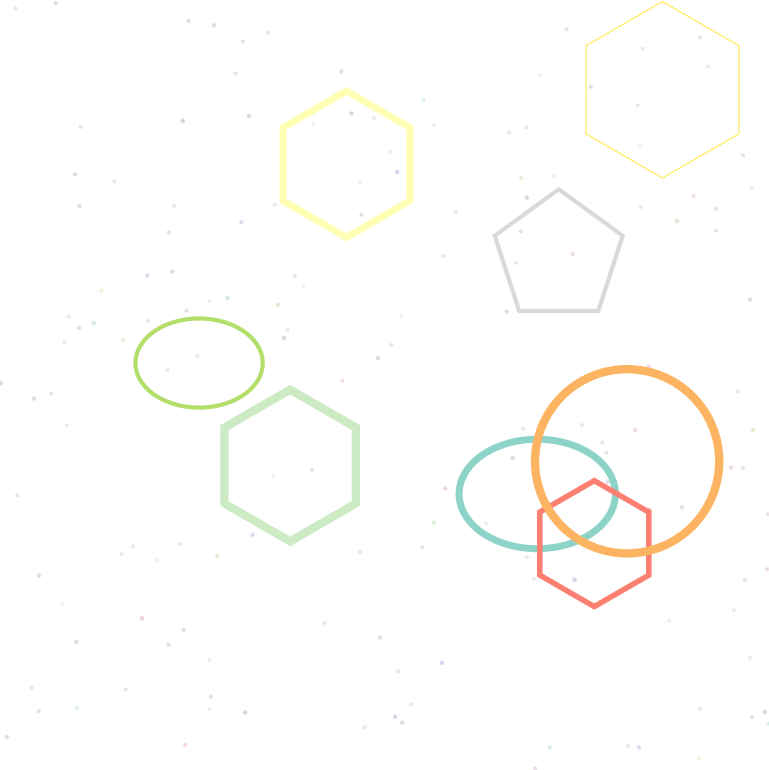[{"shape": "oval", "thickness": 2.5, "radius": 0.51, "center": [0.698, 0.359]}, {"shape": "hexagon", "thickness": 2.5, "radius": 0.48, "center": [0.45, 0.787]}, {"shape": "hexagon", "thickness": 2, "radius": 0.41, "center": [0.772, 0.294]}, {"shape": "circle", "thickness": 3, "radius": 0.6, "center": [0.814, 0.401]}, {"shape": "oval", "thickness": 1.5, "radius": 0.41, "center": [0.259, 0.529]}, {"shape": "pentagon", "thickness": 1.5, "radius": 0.44, "center": [0.726, 0.667]}, {"shape": "hexagon", "thickness": 3, "radius": 0.49, "center": [0.377, 0.395]}, {"shape": "hexagon", "thickness": 0.5, "radius": 0.57, "center": [0.86, 0.883]}]